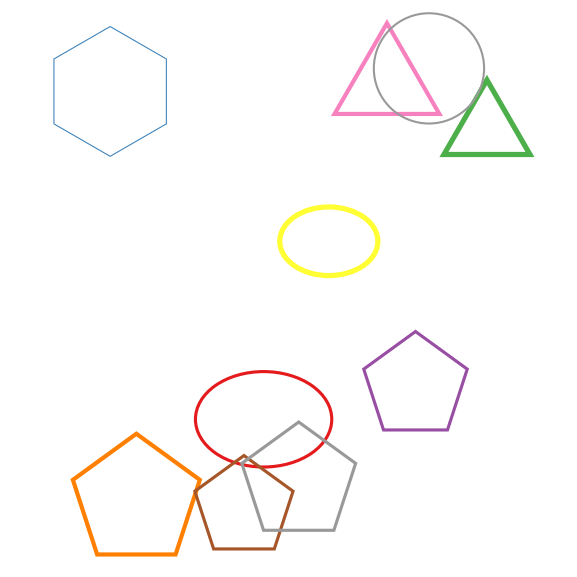[{"shape": "oval", "thickness": 1.5, "radius": 0.59, "center": [0.456, 0.273]}, {"shape": "hexagon", "thickness": 0.5, "radius": 0.56, "center": [0.191, 0.841]}, {"shape": "triangle", "thickness": 2.5, "radius": 0.43, "center": [0.843, 0.775]}, {"shape": "pentagon", "thickness": 1.5, "radius": 0.47, "center": [0.719, 0.331]}, {"shape": "pentagon", "thickness": 2, "radius": 0.58, "center": [0.236, 0.132]}, {"shape": "oval", "thickness": 2.5, "radius": 0.42, "center": [0.569, 0.581]}, {"shape": "pentagon", "thickness": 1.5, "radius": 0.45, "center": [0.422, 0.121]}, {"shape": "triangle", "thickness": 2, "radius": 0.52, "center": [0.67, 0.854]}, {"shape": "pentagon", "thickness": 1.5, "radius": 0.52, "center": [0.517, 0.165]}, {"shape": "circle", "thickness": 1, "radius": 0.48, "center": [0.743, 0.881]}]